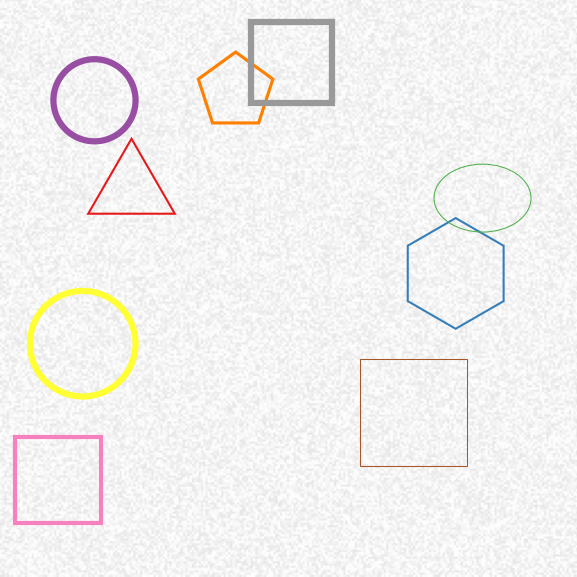[{"shape": "triangle", "thickness": 1, "radius": 0.43, "center": [0.228, 0.672]}, {"shape": "hexagon", "thickness": 1, "radius": 0.48, "center": [0.789, 0.526]}, {"shape": "oval", "thickness": 0.5, "radius": 0.42, "center": [0.836, 0.656]}, {"shape": "circle", "thickness": 3, "radius": 0.36, "center": [0.164, 0.825]}, {"shape": "pentagon", "thickness": 1.5, "radius": 0.34, "center": [0.408, 0.841]}, {"shape": "circle", "thickness": 3, "radius": 0.46, "center": [0.143, 0.404]}, {"shape": "square", "thickness": 0.5, "radius": 0.46, "center": [0.715, 0.284]}, {"shape": "square", "thickness": 2, "radius": 0.37, "center": [0.1, 0.167]}, {"shape": "square", "thickness": 3, "radius": 0.35, "center": [0.505, 0.891]}]